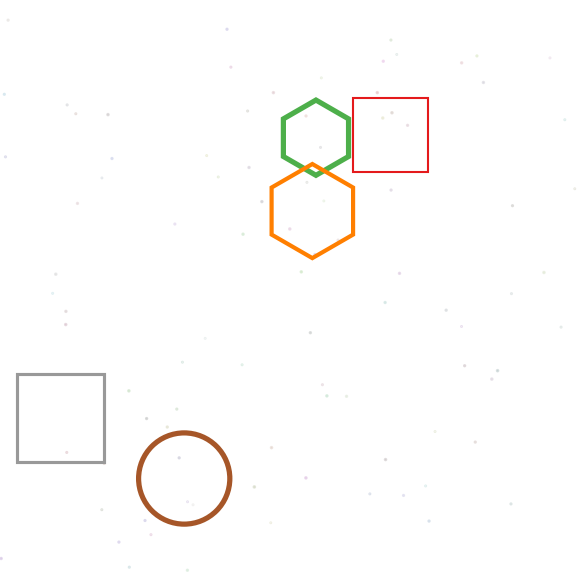[{"shape": "square", "thickness": 1, "radius": 0.32, "center": [0.676, 0.765]}, {"shape": "hexagon", "thickness": 2.5, "radius": 0.33, "center": [0.547, 0.761]}, {"shape": "hexagon", "thickness": 2, "radius": 0.41, "center": [0.541, 0.634]}, {"shape": "circle", "thickness": 2.5, "radius": 0.39, "center": [0.319, 0.171]}, {"shape": "square", "thickness": 1.5, "radius": 0.38, "center": [0.105, 0.275]}]